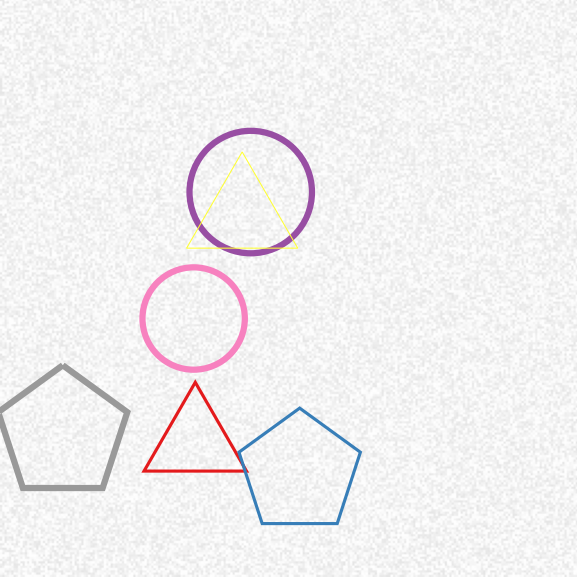[{"shape": "triangle", "thickness": 1.5, "radius": 0.51, "center": [0.338, 0.235]}, {"shape": "pentagon", "thickness": 1.5, "radius": 0.55, "center": [0.519, 0.182]}, {"shape": "circle", "thickness": 3, "radius": 0.53, "center": [0.434, 0.667]}, {"shape": "triangle", "thickness": 0.5, "radius": 0.56, "center": [0.419, 0.625]}, {"shape": "circle", "thickness": 3, "radius": 0.44, "center": [0.335, 0.448]}, {"shape": "pentagon", "thickness": 3, "radius": 0.59, "center": [0.109, 0.249]}]